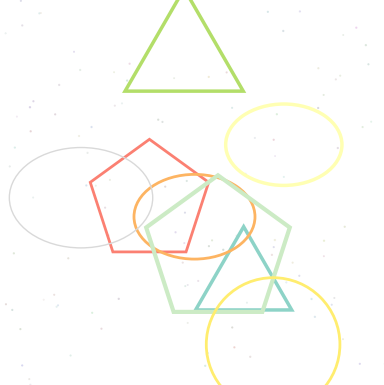[{"shape": "triangle", "thickness": 2.5, "radius": 0.72, "center": [0.633, 0.267]}, {"shape": "oval", "thickness": 2.5, "radius": 0.76, "center": [0.737, 0.624]}, {"shape": "pentagon", "thickness": 2, "radius": 0.81, "center": [0.388, 0.477]}, {"shape": "oval", "thickness": 2, "radius": 0.79, "center": [0.505, 0.437]}, {"shape": "triangle", "thickness": 2.5, "radius": 0.89, "center": [0.478, 0.852]}, {"shape": "oval", "thickness": 1, "radius": 0.93, "center": [0.21, 0.486]}, {"shape": "pentagon", "thickness": 3, "radius": 0.98, "center": [0.566, 0.349]}, {"shape": "circle", "thickness": 2, "radius": 0.87, "center": [0.709, 0.105]}]